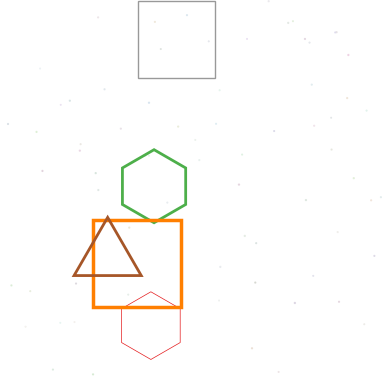[{"shape": "hexagon", "thickness": 0.5, "radius": 0.44, "center": [0.392, 0.154]}, {"shape": "hexagon", "thickness": 2, "radius": 0.47, "center": [0.4, 0.516]}, {"shape": "square", "thickness": 2.5, "radius": 0.57, "center": [0.355, 0.315]}, {"shape": "triangle", "thickness": 2, "radius": 0.5, "center": [0.28, 0.335]}, {"shape": "square", "thickness": 1, "radius": 0.5, "center": [0.459, 0.898]}]